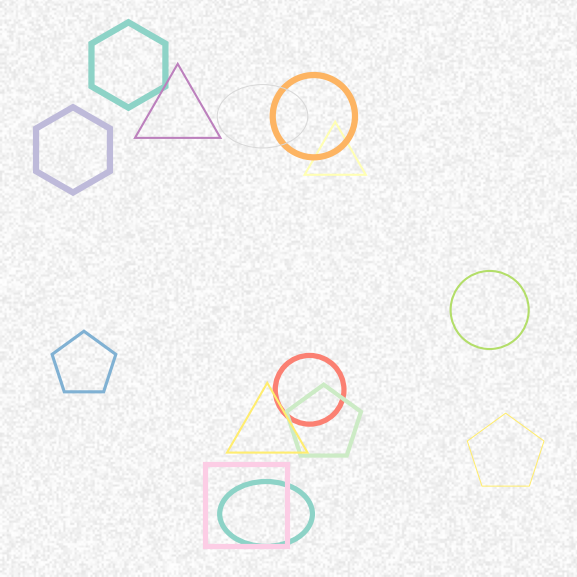[{"shape": "oval", "thickness": 2.5, "radius": 0.4, "center": [0.461, 0.109]}, {"shape": "hexagon", "thickness": 3, "radius": 0.37, "center": [0.222, 0.887]}, {"shape": "triangle", "thickness": 1, "radius": 0.31, "center": [0.58, 0.727]}, {"shape": "hexagon", "thickness": 3, "radius": 0.37, "center": [0.126, 0.74]}, {"shape": "circle", "thickness": 2.5, "radius": 0.3, "center": [0.536, 0.324]}, {"shape": "pentagon", "thickness": 1.5, "radius": 0.29, "center": [0.145, 0.368]}, {"shape": "circle", "thickness": 3, "radius": 0.36, "center": [0.543, 0.798]}, {"shape": "circle", "thickness": 1, "radius": 0.34, "center": [0.848, 0.462]}, {"shape": "square", "thickness": 2.5, "radius": 0.35, "center": [0.426, 0.125]}, {"shape": "oval", "thickness": 0.5, "radius": 0.39, "center": [0.455, 0.798]}, {"shape": "triangle", "thickness": 1, "radius": 0.43, "center": [0.308, 0.803]}, {"shape": "pentagon", "thickness": 2, "radius": 0.34, "center": [0.561, 0.265]}, {"shape": "triangle", "thickness": 1, "radius": 0.4, "center": [0.463, 0.256]}, {"shape": "pentagon", "thickness": 0.5, "radius": 0.35, "center": [0.876, 0.214]}]